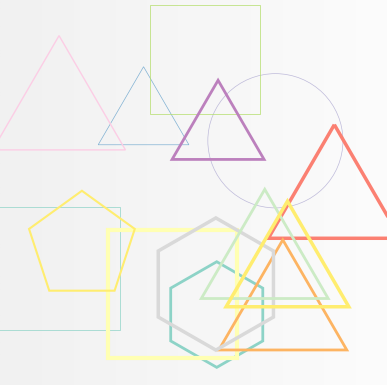[{"shape": "hexagon", "thickness": 2, "radius": 0.69, "center": [0.559, 0.183]}, {"shape": "square", "thickness": 0.5, "radius": 0.8, "center": [0.15, 0.303]}, {"shape": "square", "thickness": 3, "radius": 0.83, "center": [0.445, 0.236]}, {"shape": "circle", "thickness": 0.5, "radius": 0.87, "center": [0.711, 0.634]}, {"shape": "triangle", "thickness": 2.5, "radius": 0.98, "center": [0.863, 0.479]}, {"shape": "triangle", "thickness": 0.5, "radius": 0.68, "center": [0.37, 0.692]}, {"shape": "triangle", "thickness": 2, "radius": 0.95, "center": [0.73, 0.186]}, {"shape": "square", "thickness": 0.5, "radius": 0.71, "center": [0.529, 0.845]}, {"shape": "triangle", "thickness": 1, "radius": 0.99, "center": [0.152, 0.71]}, {"shape": "hexagon", "thickness": 2.5, "radius": 0.86, "center": [0.557, 0.262]}, {"shape": "triangle", "thickness": 2, "radius": 0.69, "center": [0.563, 0.654]}, {"shape": "triangle", "thickness": 2, "radius": 0.95, "center": [0.683, 0.319]}, {"shape": "triangle", "thickness": 2.5, "radius": 0.91, "center": [0.742, 0.295]}, {"shape": "pentagon", "thickness": 1.5, "radius": 0.72, "center": [0.211, 0.361]}]